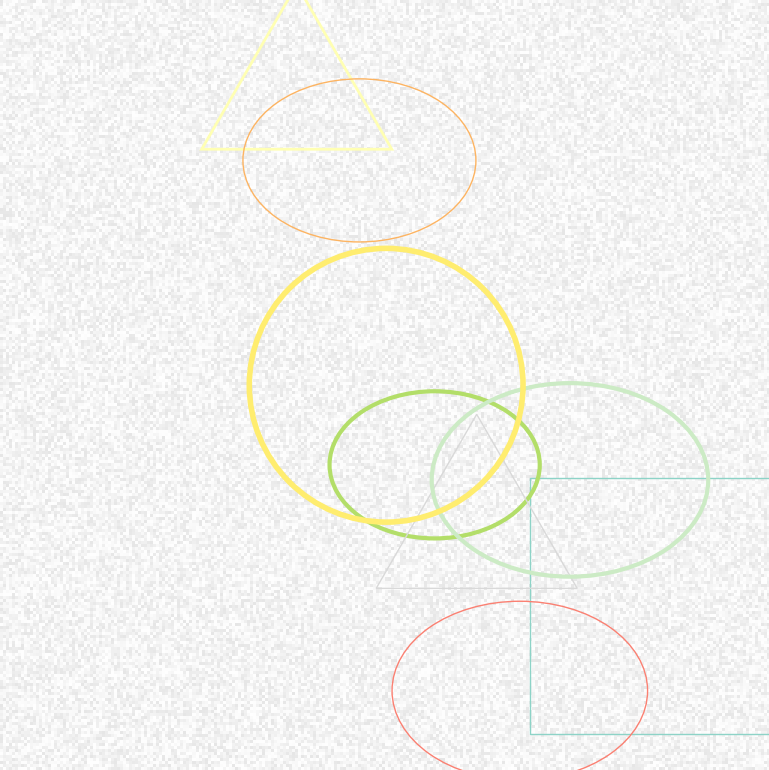[{"shape": "square", "thickness": 0.5, "radius": 0.83, "center": [0.855, 0.213]}, {"shape": "triangle", "thickness": 1, "radius": 0.71, "center": [0.385, 0.877]}, {"shape": "oval", "thickness": 0.5, "radius": 0.83, "center": [0.675, 0.103]}, {"shape": "oval", "thickness": 0.5, "radius": 0.76, "center": [0.467, 0.792]}, {"shape": "oval", "thickness": 1.5, "radius": 0.68, "center": [0.564, 0.396]}, {"shape": "triangle", "thickness": 0.5, "radius": 0.75, "center": [0.619, 0.311]}, {"shape": "oval", "thickness": 1.5, "radius": 0.9, "center": [0.74, 0.377]}, {"shape": "circle", "thickness": 2, "radius": 0.89, "center": [0.502, 0.5]}]